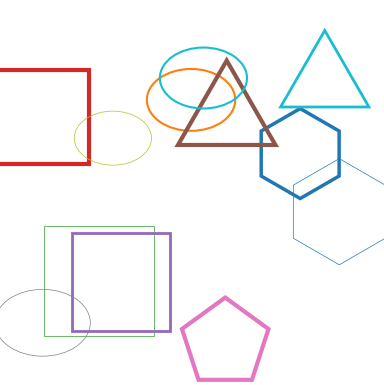[{"shape": "hexagon", "thickness": 2.5, "radius": 0.58, "center": [0.78, 0.601]}, {"shape": "hexagon", "thickness": 0.5, "radius": 0.69, "center": [0.881, 0.45]}, {"shape": "oval", "thickness": 1.5, "radius": 0.57, "center": [0.496, 0.741]}, {"shape": "square", "thickness": 0.5, "radius": 0.71, "center": [0.258, 0.27]}, {"shape": "square", "thickness": 3, "radius": 0.61, "center": [0.107, 0.696]}, {"shape": "square", "thickness": 2, "radius": 0.63, "center": [0.314, 0.268]}, {"shape": "triangle", "thickness": 3, "radius": 0.73, "center": [0.589, 0.697]}, {"shape": "pentagon", "thickness": 3, "radius": 0.59, "center": [0.585, 0.109]}, {"shape": "oval", "thickness": 0.5, "radius": 0.62, "center": [0.111, 0.162]}, {"shape": "oval", "thickness": 0.5, "radius": 0.5, "center": [0.293, 0.641]}, {"shape": "oval", "thickness": 1.5, "radius": 0.57, "center": [0.528, 0.797]}, {"shape": "triangle", "thickness": 2, "radius": 0.66, "center": [0.844, 0.788]}]